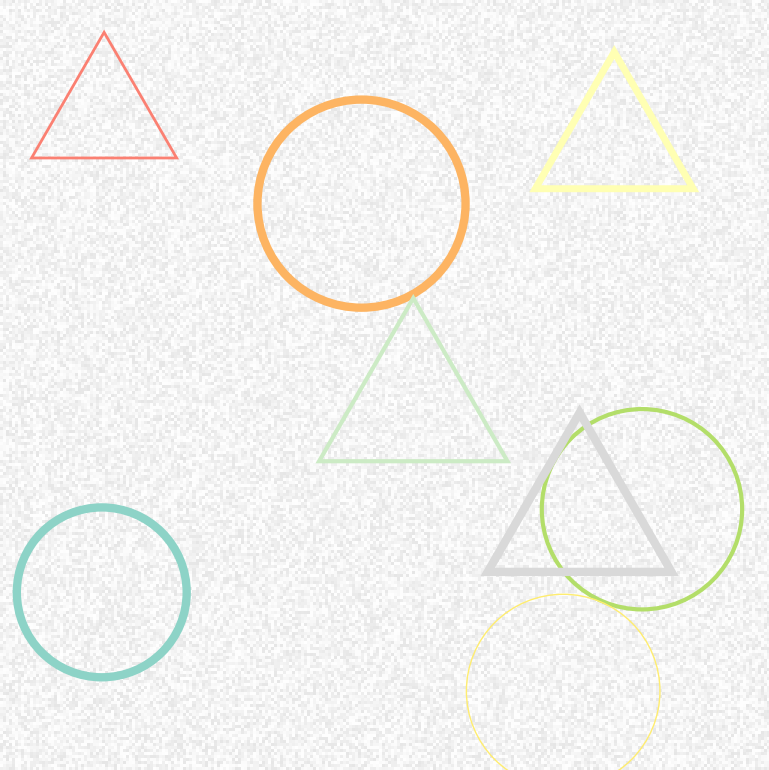[{"shape": "circle", "thickness": 3, "radius": 0.55, "center": [0.132, 0.231]}, {"shape": "triangle", "thickness": 2.5, "radius": 0.59, "center": [0.798, 0.814]}, {"shape": "triangle", "thickness": 1, "radius": 0.54, "center": [0.135, 0.849]}, {"shape": "circle", "thickness": 3, "radius": 0.68, "center": [0.469, 0.736]}, {"shape": "circle", "thickness": 1.5, "radius": 0.65, "center": [0.834, 0.339]}, {"shape": "triangle", "thickness": 3, "radius": 0.69, "center": [0.753, 0.326]}, {"shape": "triangle", "thickness": 1.5, "radius": 0.71, "center": [0.537, 0.472]}, {"shape": "circle", "thickness": 0.5, "radius": 0.63, "center": [0.731, 0.103]}]